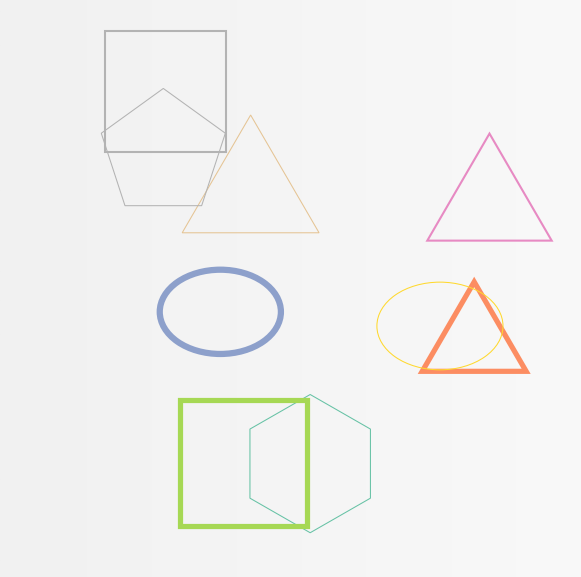[{"shape": "hexagon", "thickness": 0.5, "radius": 0.6, "center": [0.534, 0.196]}, {"shape": "triangle", "thickness": 2.5, "radius": 0.52, "center": [0.816, 0.408]}, {"shape": "oval", "thickness": 3, "radius": 0.52, "center": [0.379, 0.459]}, {"shape": "triangle", "thickness": 1, "radius": 0.62, "center": [0.842, 0.644]}, {"shape": "square", "thickness": 2.5, "radius": 0.54, "center": [0.419, 0.197]}, {"shape": "oval", "thickness": 0.5, "radius": 0.54, "center": [0.757, 0.435]}, {"shape": "triangle", "thickness": 0.5, "radius": 0.68, "center": [0.431, 0.664]}, {"shape": "pentagon", "thickness": 0.5, "radius": 0.56, "center": [0.281, 0.734]}, {"shape": "square", "thickness": 1, "radius": 0.52, "center": [0.285, 0.841]}]